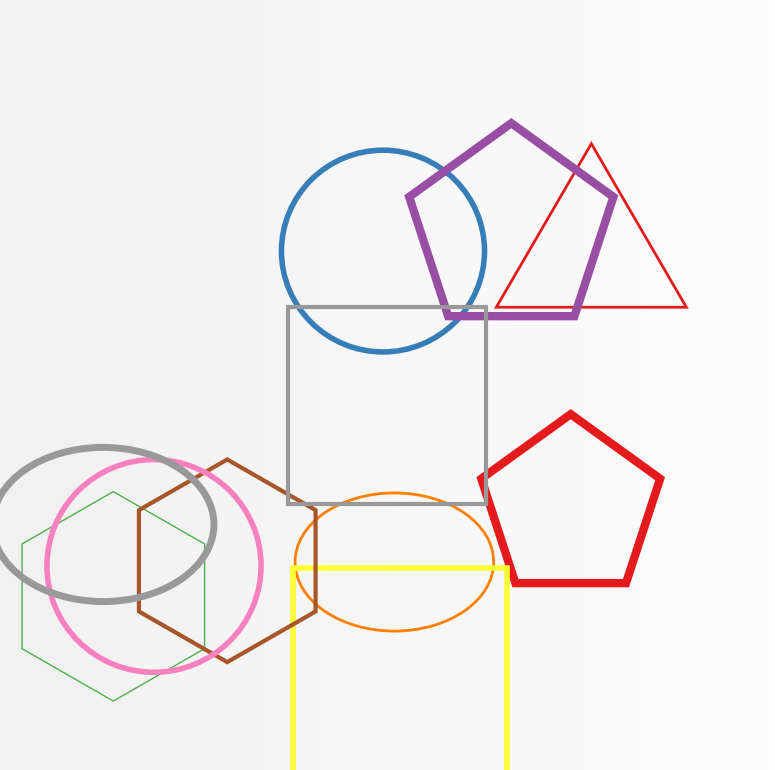[{"shape": "triangle", "thickness": 1, "radius": 0.71, "center": [0.763, 0.672]}, {"shape": "pentagon", "thickness": 3, "radius": 0.61, "center": [0.736, 0.341]}, {"shape": "circle", "thickness": 2, "radius": 0.66, "center": [0.494, 0.674]}, {"shape": "hexagon", "thickness": 0.5, "radius": 0.68, "center": [0.146, 0.226]}, {"shape": "pentagon", "thickness": 3, "radius": 0.69, "center": [0.66, 0.701]}, {"shape": "oval", "thickness": 1, "radius": 0.64, "center": [0.509, 0.27]}, {"shape": "square", "thickness": 2, "radius": 0.69, "center": [0.516, 0.124]}, {"shape": "hexagon", "thickness": 1.5, "radius": 0.66, "center": [0.293, 0.272]}, {"shape": "circle", "thickness": 2, "radius": 0.69, "center": [0.199, 0.265]}, {"shape": "oval", "thickness": 2.5, "radius": 0.72, "center": [0.133, 0.319]}, {"shape": "square", "thickness": 1.5, "radius": 0.64, "center": [0.5, 0.473]}]